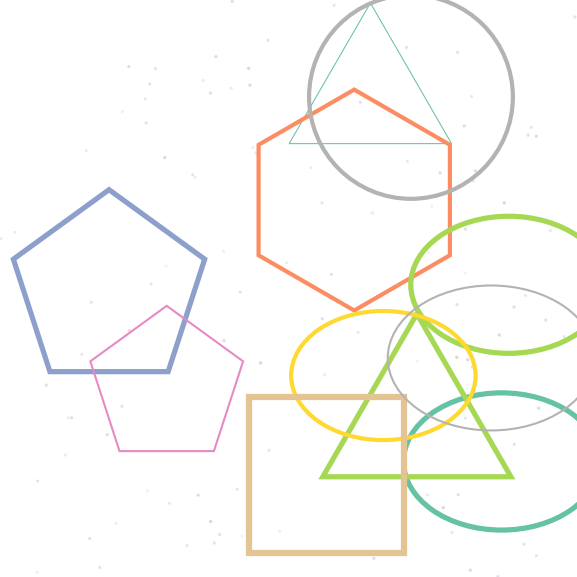[{"shape": "triangle", "thickness": 0.5, "radius": 0.81, "center": [0.641, 0.832]}, {"shape": "oval", "thickness": 2.5, "radius": 0.85, "center": [0.869, 0.2]}, {"shape": "hexagon", "thickness": 2, "radius": 0.96, "center": [0.613, 0.653]}, {"shape": "pentagon", "thickness": 2.5, "radius": 0.87, "center": [0.189, 0.496]}, {"shape": "pentagon", "thickness": 1, "radius": 0.7, "center": [0.289, 0.331]}, {"shape": "triangle", "thickness": 2.5, "radius": 0.94, "center": [0.722, 0.268]}, {"shape": "oval", "thickness": 2.5, "radius": 0.85, "center": [0.881, 0.506]}, {"shape": "oval", "thickness": 2, "radius": 0.8, "center": [0.664, 0.349]}, {"shape": "square", "thickness": 3, "radius": 0.67, "center": [0.566, 0.176]}, {"shape": "circle", "thickness": 2, "radius": 0.88, "center": [0.712, 0.831]}, {"shape": "oval", "thickness": 1, "radius": 0.9, "center": [0.851, 0.379]}]